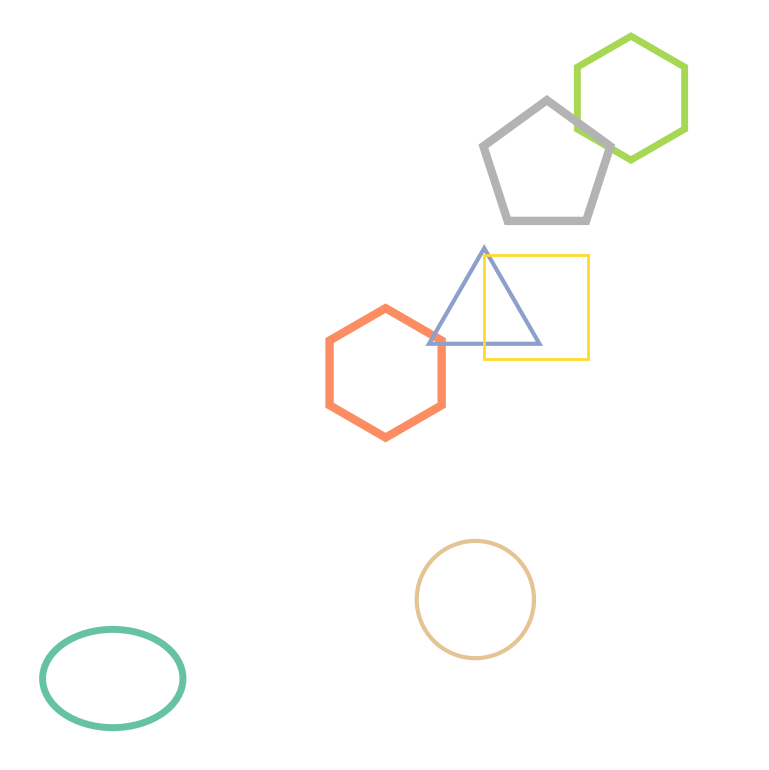[{"shape": "oval", "thickness": 2.5, "radius": 0.46, "center": [0.146, 0.119]}, {"shape": "hexagon", "thickness": 3, "radius": 0.42, "center": [0.501, 0.516]}, {"shape": "triangle", "thickness": 1.5, "radius": 0.41, "center": [0.629, 0.595]}, {"shape": "hexagon", "thickness": 2.5, "radius": 0.4, "center": [0.819, 0.873]}, {"shape": "square", "thickness": 1, "radius": 0.34, "center": [0.696, 0.602]}, {"shape": "circle", "thickness": 1.5, "radius": 0.38, "center": [0.617, 0.221]}, {"shape": "pentagon", "thickness": 3, "radius": 0.43, "center": [0.71, 0.783]}]